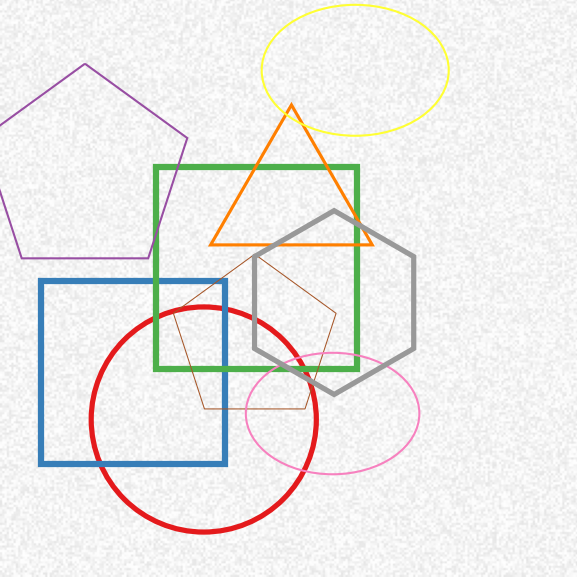[{"shape": "circle", "thickness": 2.5, "radius": 0.97, "center": [0.353, 0.273]}, {"shape": "square", "thickness": 3, "radius": 0.79, "center": [0.23, 0.354]}, {"shape": "square", "thickness": 3, "radius": 0.87, "center": [0.444, 0.535]}, {"shape": "pentagon", "thickness": 1, "radius": 0.93, "center": [0.147, 0.703]}, {"shape": "triangle", "thickness": 1.5, "radius": 0.81, "center": [0.505, 0.656]}, {"shape": "oval", "thickness": 1, "radius": 0.81, "center": [0.615, 0.877]}, {"shape": "pentagon", "thickness": 0.5, "radius": 0.74, "center": [0.441, 0.411]}, {"shape": "oval", "thickness": 1, "radius": 0.75, "center": [0.576, 0.283]}, {"shape": "hexagon", "thickness": 2.5, "radius": 0.8, "center": [0.579, 0.475]}]